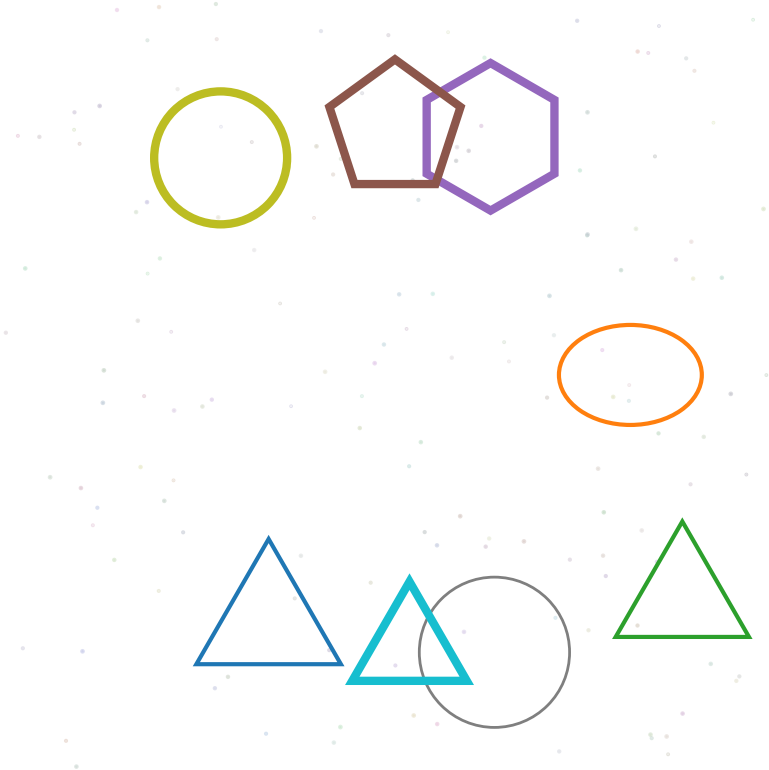[{"shape": "triangle", "thickness": 1.5, "radius": 0.54, "center": [0.349, 0.192]}, {"shape": "oval", "thickness": 1.5, "radius": 0.46, "center": [0.819, 0.513]}, {"shape": "triangle", "thickness": 1.5, "radius": 0.5, "center": [0.886, 0.223]}, {"shape": "hexagon", "thickness": 3, "radius": 0.48, "center": [0.637, 0.822]}, {"shape": "pentagon", "thickness": 3, "radius": 0.45, "center": [0.513, 0.833]}, {"shape": "circle", "thickness": 1, "radius": 0.49, "center": [0.642, 0.153]}, {"shape": "circle", "thickness": 3, "radius": 0.43, "center": [0.287, 0.795]}, {"shape": "triangle", "thickness": 3, "radius": 0.43, "center": [0.532, 0.159]}]